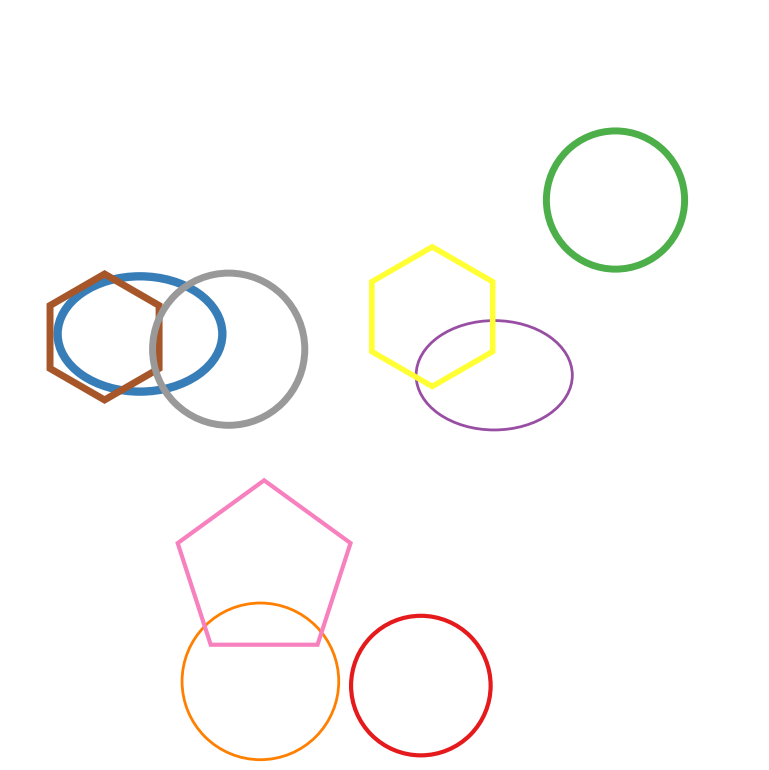[{"shape": "circle", "thickness": 1.5, "radius": 0.45, "center": [0.547, 0.11]}, {"shape": "oval", "thickness": 3, "radius": 0.53, "center": [0.182, 0.566]}, {"shape": "circle", "thickness": 2.5, "radius": 0.45, "center": [0.799, 0.74]}, {"shape": "oval", "thickness": 1, "radius": 0.51, "center": [0.642, 0.513]}, {"shape": "circle", "thickness": 1, "radius": 0.51, "center": [0.338, 0.115]}, {"shape": "hexagon", "thickness": 2, "radius": 0.45, "center": [0.561, 0.589]}, {"shape": "hexagon", "thickness": 2.5, "radius": 0.41, "center": [0.136, 0.562]}, {"shape": "pentagon", "thickness": 1.5, "radius": 0.59, "center": [0.343, 0.258]}, {"shape": "circle", "thickness": 2.5, "radius": 0.49, "center": [0.297, 0.546]}]